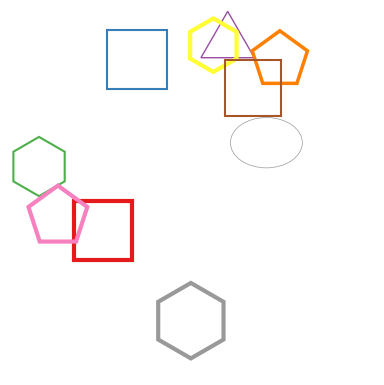[{"shape": "square", "thickness": 3, "radius": 0.38, "center": [0.268, 0.401]}, {"shape": "square", "thickness": 1.5, "radius": 0.38, "center": [0.356, 0.846]}, {"shape": "hexagon", "thickness": 1.5, "radius": 0.38, "center": [0.101, 0.567]}, {"shape": "triangle", "thickness": 1, "radius": 0.4, "center": [0.591, 0.89]}, {"shape": "pentagon", "thickness": 2.5, "radius": 0.38, "center": [0.727, 0.845]}, {"shape": "hexagon", "thickness": 3, "radius": 0.35, "center": [0.554, 0.883]}, {"shape": "square", "thickness": 1.5, "radius": 0.36, "center": [0.658, 0.772]}, {"shape": "pentagon", "thickness": 3, "radius": 0.4, "center": [0.15, 0.438]}, {"shape": "oval", "thickness": 0.5, "radius": 0.47, "center": [0.692, 0.629]}, {"shape": "hexagon", "thickness": 3, "radius": 0.49, "center": [0.496, 0.167]}]